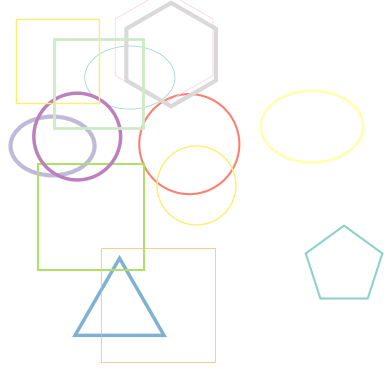[{"shape": "pentagon", "thickness": 1.5, "radius": 0.52, "center": [0.894, 0.309]}, {"shape": "oval", "thickness": 0.5, "radius": 0.59, "center": [0.337, 0.799]}, {"shape": "oval", "thickness": 2, "radius": 0.66, "center": [0.81, 0.671]}, {"shape": "oval", "thickness": 3, "radius": 0.55, "center": [0.136, 0.621]}, {"shape": "circle", "thickness": 1.5, "radius": 0.65, "center": [0.492, 0.626]}, {"shape": "triangle", "thickness": 2.5, "radius": 0.67, "center": [0.31, 0.196]}, {"shape": "square", "thickness": 0.5, "radius": 0.74, "center": [0.411, 0.207]}, {"shape": "square", "thickness": 1.5, "radius": 0.68, "center": [0.237, 0.436]}, {"shape": "hexagon", "thickness": 0.5, "radius": 0.73, "center": [0.426, 0.877]}, {"shape": "hexagon", "thickness": 3, "radius": 0.67, "center": [0.445, 0.858]}, {"shape": "circle", "thickness": 2.5, "radius": 0.56, "center": [0.201, 0.645]}, {"shape": "square", "thickness": 2, "radius": 0.58, "center": [0.255, 0.784]}, {"shape": "square", "thickness": 1, "radius": 0.54, "center": [0.149, 0.841]}, {"shape": "circle", "thickness": 1, "radius": 0.51, "center": [0.51, 0.518]}]